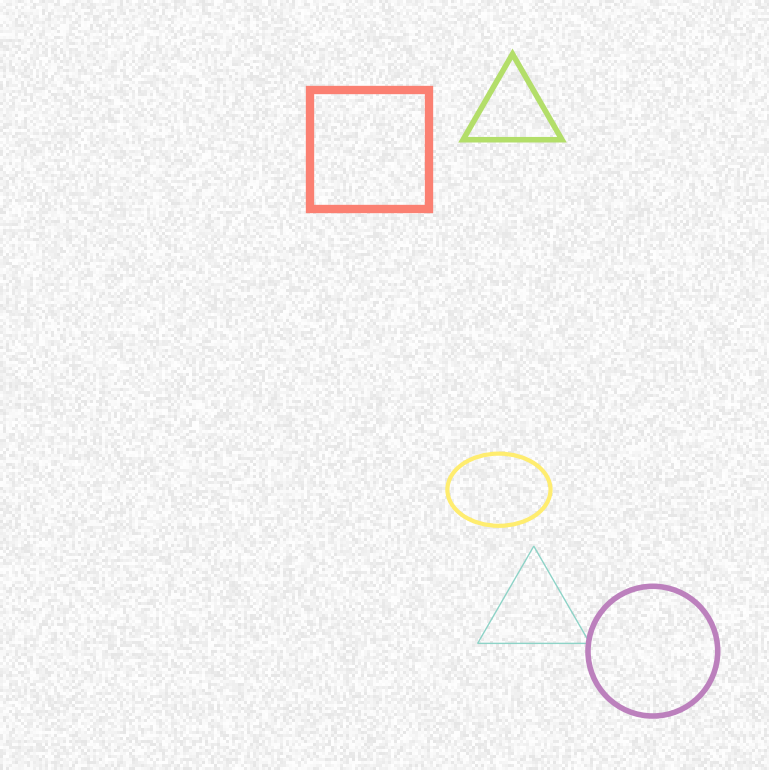[{"shape": "triangle", "thickness": 0.5, "radius": 0.42, "center": [0.693, 0.207]}, {"shape": "square", "thickness": 3, "radius": 0.39, "center": [0.48, 0.806]}, {"shape": "triangle", "thickness": 2, "radius": 0.37, "center": [0.666, 0.856]}, {"shape": "circle", "thickness": 2, "radius": 0.42, "center": [0.848, 0.154]}, {"shape": "oval", "thickness": 1.5, "radius": 0.33, "center": [0.648, 0.364]}]